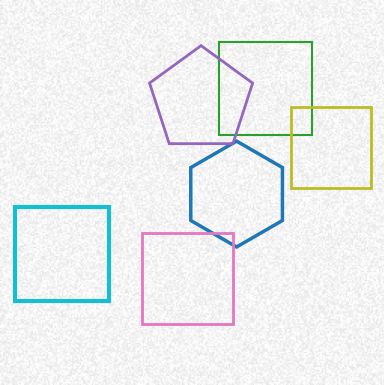[{"shape": "hexagon", "thickness": 2.5, "radius": 0.69, "center": [0.615, 0.496]}, {"shape": "square", "thickness": 1.5, "radius": 0.61, "center": [0.69, 0.77]}, {"shape": "pentagon", "thickness": 2, "radius": 0.7, "center": [0.522, 0.741]}, {"shape": "square", "thickness": 2, "radius": 0.59, "center": [0.487, 0.277]}, {"shape": "square", "thickness": 2, "radius": 0.52, "center": [0.86, 0.617]}, {"shape": "square", "thickness": 3, "radius": 0.61, "center": [0.161, 0.34]}]